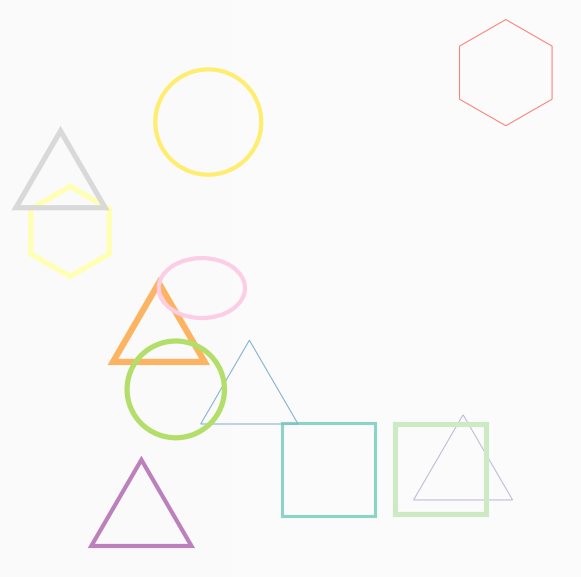[{"shape": "square", "thickness": 1.5, "radius": 0.4, "center": [0.565, 0.186]}, {"shape": "hexagon", "thickness": 2.5, "radius": 0.39, "center": [0.121, 0.598]}, {"shape": "triangle", "thickness": 0.5, "radius": 0.49, "center": [0.797, 0.183]}, {"shape": "hexagon", "thickness": 0.5, "radius": 0.46, "center": [0.87, 0.873]}, {"shape": "triangle", "thickness": 0.5, "radius": 0.48, "center": [0.429, 0.313]}, {"shape": "triangle", "thickness": 3, "radius": 0.46, "center": [0.273, 0.418]}, {"shape": "circle", "thickness": 2.5, "radius": 0.42, "center": [0.302, 0.325]}, {"shape": "oval", "thickness": 2, "radius": 0.37, "center": [0.347, 0.5]}, {"shape": "triangle", "thickness": 2.5, "radius": 0.44, "center": [0.104, 0.684]}, {"shape": "triangle", "thickness": 2, "radius": 0.5, "center": [0.243, 0.103]}, {"shape": "square", "thickness": 2.5, "radius": 0.39, "center": [0.758, 0.187]}, {"shape": "circle", "thickness": 2, "radius": 0.46, "center": [0.358, 0.788]}]